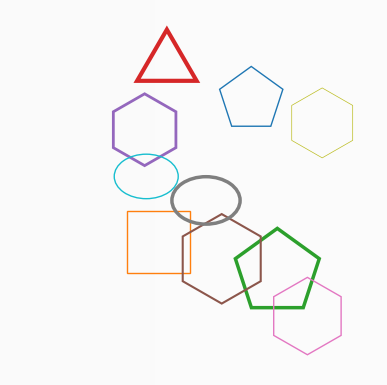[{"shape": "pentagon", "thickness": 1, "radius": 0.43, "center": [0.648, 0.742]}, {"shape": "square", "thickness": 1, "radius": 0.4, "center": [0.409, 0.372]}, {"shape": "pentagon", "thickness": 2.5, "radius": 0.57, "center": [0.716, 0.293]}, {"shape": "triangle", "thickness": 3, "radius": 0.44, "center": [0.431, 0.834]}, {"shape": "hexagon", "thickness": 2, "radius": 0.47, "center": [0.373, 0.663]}, {"shape": "hexagon", "thickness": 1.5, "radius": 0.58, "center": [0.572, 0.328]}, {"shape": "hexagon", "thickness": 1, "radius": 0.5, "center": [0.793, 0.179]}, {"shape": "oval", "thickness": 2.5, "radius": 0.44, "center": [0.532, 0.479]}, {"shape": "hexagon", "thickness": 0.5, "radius": 0.45, "center": [0.832, 0.681]}, {"shape": "oval", "thickness": 1, "radius": 0.41, "center": [0.377, 0.542]}]